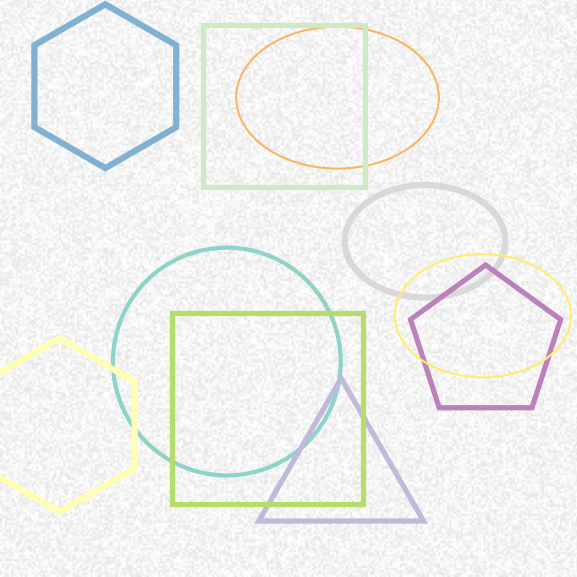[{"shape": "circle", "thickness": 2, "radius": 0.99, "center": [0.393, 0.373]}, {"shape": "hexagon", "thickness": 3, "radius": 0.75, "center": [0.103, 0.263]}, {"shape": "triangle", "thickness": 2.5, "radius": 0.82, "center": [0.591, 0.179]}, {"shape": "hexagon", "thickness": 3, "radius": 0.71, "center": [0.182, 0.85]}, {"shape": "oval", "thickness": 1, "radius": 0.88, "center": [0.584, 0.83]}, {"shape": "square", "thickness": 2.5, "radius": 0.83, "center": [0.463, 0.292]}, {"shape": "oval", "thickness": 3, "radius": 0.7, "center": [0.736, 0.581]}, {"shape": "pentagon", "thickness": 2.5, "radius": 0.68, "center": [0.841, 0.404]}, {"shape": "square", "thickness": 2.5, "radius": 0.7, "center": [0.493, 0.816]}, {"shape": "oval", "thickness": 1, "radius": 0.76, "center": [0.836, 0.452]}]